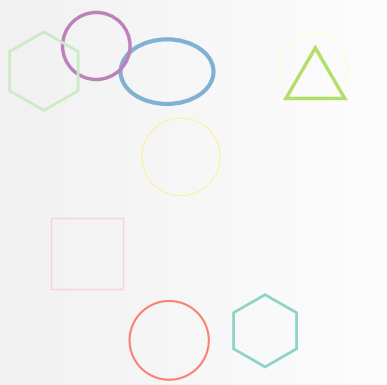[{"shape": "hexagon", "thickness": 2, "radius": 0.47, "center": [0.684, 0.141]}, {"shape": "circle", "thickness": 0.5, "radius": 0.44, "center": [0.808, 0.825]}, {"shape": "circle", "thickness": 1.5, "radius": 0.51, "center": [0.437, 0.116]}, {"shape": "oval", "thickness": 3, "radius": 0.6, "center": [0.431, 0.814]}, {"shape": "triangle", "thickness": 2.5, "radius": 0.44, "center": [0.814, 0.788]}, {"shape": "square", "thickness": 1, "radius": 0.46, "center": [0.225, 0.343]}, {"shape": "circle", "thickness": 2.5, "radius": 0.44, "center": [0.248, 0.881]}, {"shape": "hexagon", "thickness": 2, "radius": 0.51, "center": [0.113, 0.815]}, {"shape": "circle", "thickness": 0.5, "radius": 0.5, "center": [0.467, 0.592]}]